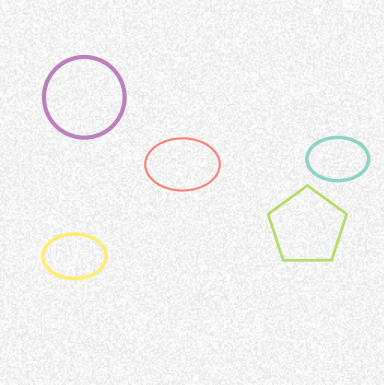[{"shape": "oval", "thickness": 2.5, "radius": 0.4, "center": [0.877, 0.587]}, {"shape": "oval", "thickness": 1.5, "radius": 0.48, "center": [0.474, 0.573]}, {"shape": "pentagon", "thickness": 2, "radius": 0.54, "center": [0.798, 0.411]}, {"shape": "circle", "thickness": 3, "radius": 0.52, "center": [0.219, 0.747]}, {"shape": "oval", "thickness": 2.5, "radius": 0.41, "center": [0.194, 0.334]}]